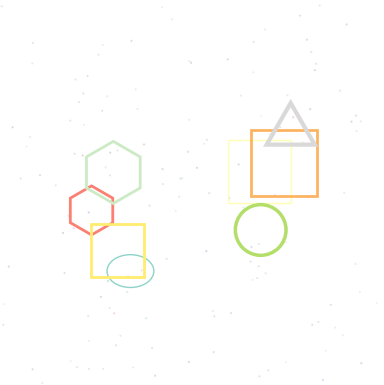[{"shape": "oval", "thickness": 1, "radius": 0.3, "center": [0.339, 0.296]}, {"shape": "square", "thickness": 1, "radius": 0.41, "center": [0.674, 0.555]}, {"shape": "hexagon", "thickness": 2, "radius": 0.32, "center": [0.238, 0.453]}, {"shape": "square", "thickness": 2, "radius": 0.43, "center": [0.737, 0.577]}, {"shape": "circle", "thickness": 2.5, "radius": 0.33, "center": [0.677, 0.403]}, {"shape": "triangle", "thickness": 3, "radius": 0.36, "center": [0.755, 0.66]}, {"shape": "hexagon", "thickness": 2, "radius": 0.4, "center": [0.294, 0.552]}, {"shape": "square", "thickness": 2, "radius": 0.34, "center": [0.305, 0.349]}]